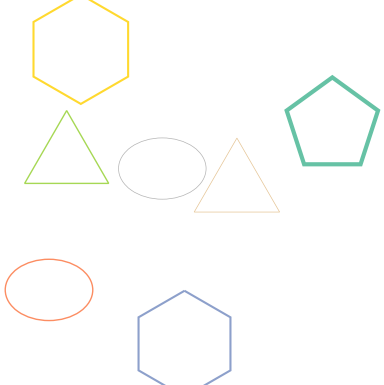[{"shape": "pentagon", "thickness": 3, "radius": 0.62, "center": [0.863, 0.674]}, {"shape": "oval", "thickness": 1, "radius": 0.57, "center": [0.127, 0.247]}, {"shape": "hexagon", "thickness": 1.5, "radius": 0.69, "center": [0.479, 0.107]}, {"shape": "triangle", "thickness": 1, "radius": 0.63, "center": [0.173, 0.587]}, {"shape": "hexagon", "thickness": 1.5, "radius": 0.71, "center": [0.21, 0.872]}, {"shape": "triangle", "thickness": 0.5, "radius": 0.64, "center": [0.615, 0.513]}, {"shape": "oval", "thickness": 0.5, "radius": 0.57, "center": [0.422, 0.562]}]